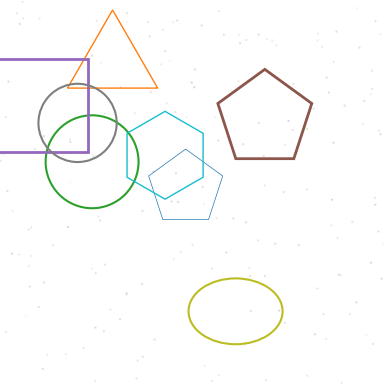[{"shape": "pentagon", "thickness": 0.5, "radius": 0.51, "center": [0.482, 0.512]}, {"shape": "triangle", "thickness": 1, "radius": 0.68, "center": [0.292, 0.839]}, {"shape": "circle", "thickness": 1.5, "radius": 0.6, "center": [0.239, 0.58]}, {"shape": "square", "thickness": 2, "radius": 0.61, "center": [0.108, 0.726]}, {"shape": "pentagon", "thickness": 2, "radius": 0.64, "center": [0.688, 0.692]}, {"shape": "circle", "thickness": 1.5, "radius": 0.51, "center": [0.201, 0.681]}, {"shape": "oval", "thickness": 1.5, "radius": 0.61, "center": [0.612, 0.191]}, {"shape": "hexagon", "thickness": 1, "radius": 0.57, "center": [0.429, 0.597]}]